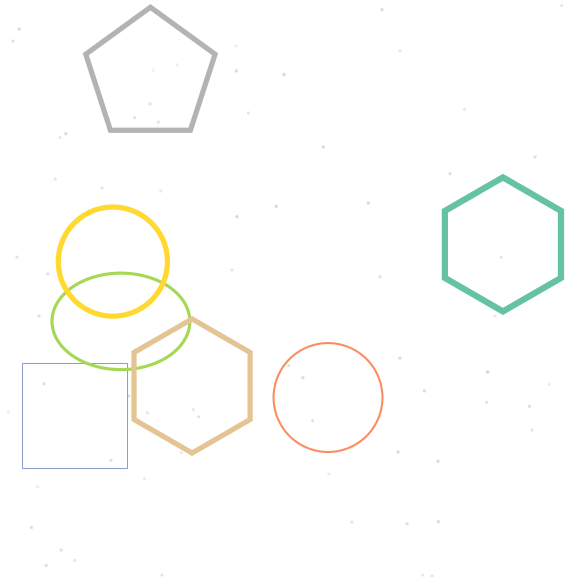[{"shape": "hexagon", "thickness": 3, "radius": 0.58, "center": [0.871, 0.576]}, {"shape": "circle", "thickness": 1, "radius": 0.47, "center": [0.568, 0.311]}, {"shape": "square", "thickness": 0.5, "radius": 0.46, "center": [0.13, 0.279]}, {"shape": "oval", "thickness": 1.5, "radius": 0.6, "center": [0.209, 0.443]}, {"shape": "circle", "thickness": 2.5, "radius": 0.47, "center": [0.195, 0.546]}, {"shape": "hexagon", "thickness": 2.5, "radius": 0.58, "center": [0.333, 0.331]}, {"shape": "pentagon", "thickness": 2.5, "radius": 0.59, "center": [0.26, 0.869]}]